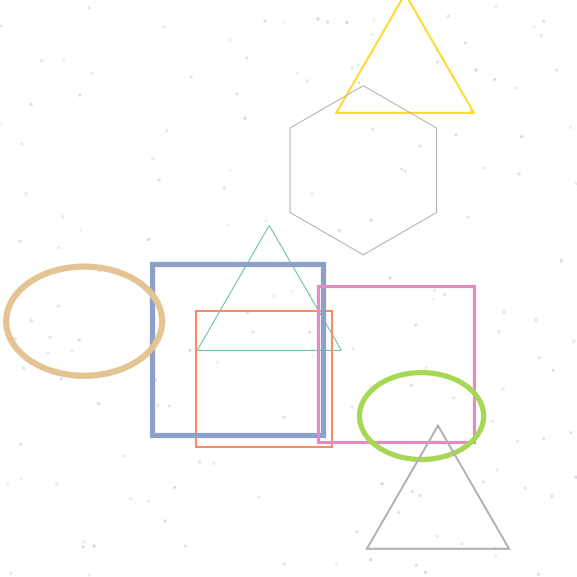[{"shape": "triangle", "thickness": 0.5, "radius": 0.72, "center": [0.466, 0.464]}, {"shape": "square", "thickness": 1, "radius": 0.59, "center": [0.457, 0.342]}, {"shape": "square", "thickness": 2.5, "radius": 0.74, "center": [0.411, 0.394]}, {"shape": "square", "thickness": 1.5, "radius": 0.68, "center": [0.686, 0.369]}, {"shape": "oval", "thickness": 2.5, "radius": 0.54, "center": [0.73, 0.279]}, {"shape": "triangle", "thickness": 1, "radius": 0.69, "center": [0.702, 0.872]}, {"shape": "oval", "thickness": 3, "radius": 0.68, "center": [0.146, 0.443]}, {"shape": "hexagon", "thickness": 0.5, "radius": 0.73, "center": [0.629, 0.704]}, {"shape": "triangle", "thickness": 1, "radius": 0.71, "center": [0.758, 0.12]}]